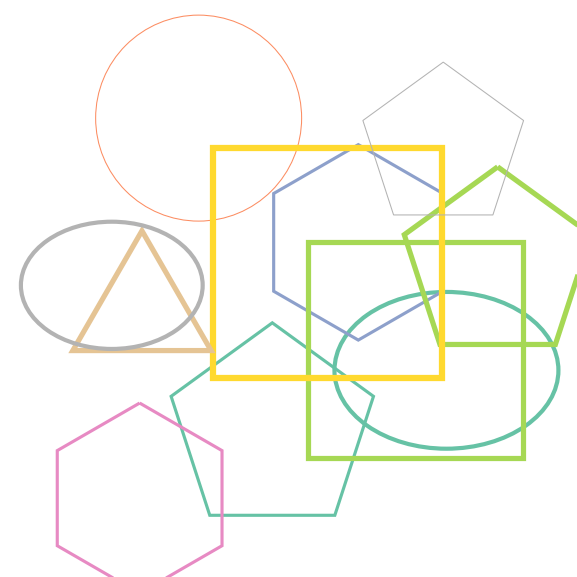[{"shape": "oval", "thickness": 2, "radius": 0.97, "center": [0.773, 0.358]}, {"shape": "pentagon", "thickness": 1.5, "radius": 0.92, "center": [0.472, 0.256]}, {"shape": "circle", "thickness": 0.5, "radius": 0.89, "center": [0.344, 0.795]}, {"shape": "hexagon", "thickness": 1.5, "radius": 0.85, "center": [0.62, 0.579]}, {"shape": "hexagon", "thickness": 1.5, "radius": 0.82, "center": [0.242, 0.137]}, {"shape": "pentagon", "thickness": 2.5, "radius": 0.85, "center": [0.862, 0.54]}, {"shape": "square", "thickness": 2.5, "radius": 0.93, "center": [0.72, 0.393]}, {"shape": "square", "thickness": 3, "radius": 0.99, "center": [0.568, 0.544]}, {"shape": "triangle", "thickness": 2.5, "radius": 0.69, "center": [0.246, 0.461]}, {"shape": "oval", "thickness": 2, "radius": 0.79, "center": [0.194, 0.505]}, {"shape": "pentagon", "thickness": 0.5, "radius": 0.73, "center": [0.768, 0.745]}]